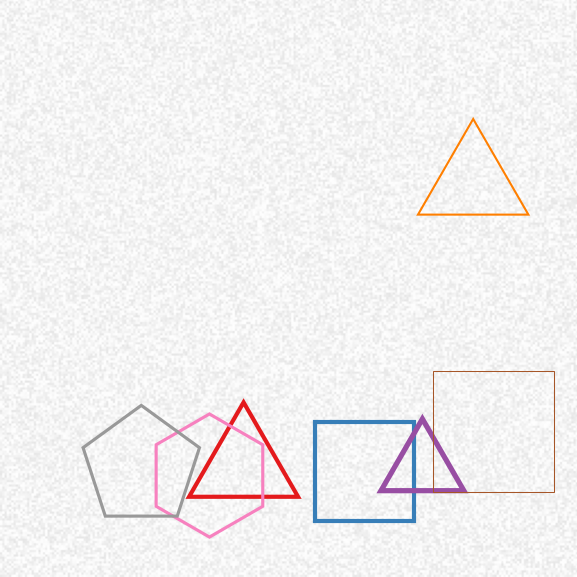[{"shape": "triangle", "thickness": 2, "radius": 0.54, "center": [0.422, 0.193]}, {"shape": "square", "thickness": 2, "radius": 0.43, "center": [0.631, 0.183]}, {"shape": "triangle", "thickness": 2.5, "radius": 0.41, "center": [0.731, 0.191]}, {"shape": "triangle", "thickness": 1, "radius": 0.55, "center": [0.819, 0.683]}, {"shape": "square", "thickness": 0.5, "radius": 0.52, "center": [0.855, 0.251]}, {"shape": "hexagon", "thickness": 1.5, "radius": 0.53, "center": [0.363, 0.176]}, {"shape": "pentagon", "thickness": 1.5, "radius": 0.53, "center": [0.245, 0.191]}]